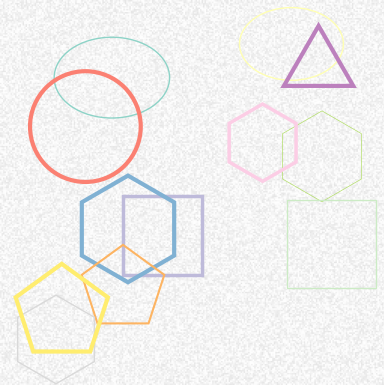[{"shape": "oval", "thickness": 1, "radius": 0.75, "center": [0.291, 0.798]}, {"shape": "oval", "thickness": 1, "radius": 0.67, "center": [0.757, 0.886]}, {"shape": "square", "thickness": 2.5, "radius": 0.51, "center": [0.421, 0.387]}, {"shape": "circle", "thickness": 3, "radius": 0.72, "center": [0.222, 0.671]}, {"shape": "hexagon", "thickness": 3, "radius": 0.69, "center": [0.332, 0.405]}, {"shape": "pentagon", "thickness": 1.5, "radius": 0.56, "center": [0.32, 0.251]}, {"shape": "hexagon", "thickness": 0.5, "radius": 0.59, "center": [0.836, 0.594]}, {"shape": "hexagon", "thickness": 2.5, "radius": 0.5, "center": [0.682, 0.629]}, {"shape": "hexagon", "thickness": 1, "radius": 0.58, "center": [0.145, 0.118]}, {"shape": "triangle", "thickness": 3, "radius": 0.52, "center": [0.827, 0.829]}, {"shape": "square", "thickness": 1, "radius": 0.57, "center": [0.862, 0.366]}, {"shape": "pentagon", "thickness": 3, "radius": 0.63, "center": [0.16, 0.189]}]